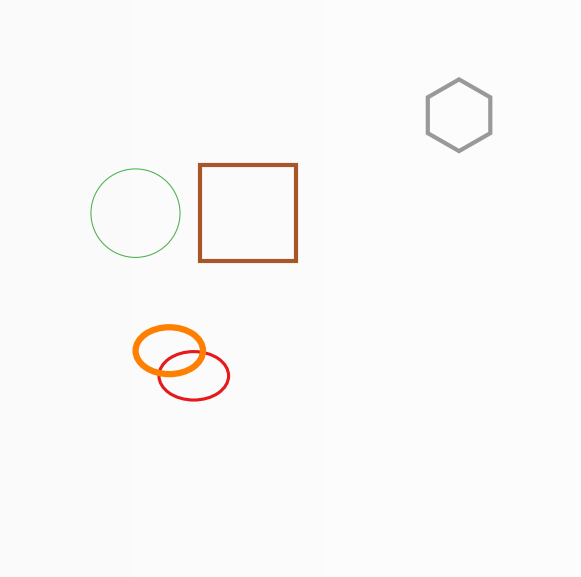[{"shape": "oval", "thickness": 1.5, "radius": 0.3, "center": [0.333, 0.348]}, {"shape": "circle", "thickness": 0.5, "radius": 0.38, "center": [0.233, 0.63]}, {"shape": "oval", "thickness": 3, "radius": 0.29, "center": [0.291, 0.392]}, {"shape": "square", "thickness": 2, "radius": 0.42, "center": [0.427, 0.631]}, {"shape": "hexagon", "thickness": 2, "radius": 0.31, "center": [0.79, 0.8]}]